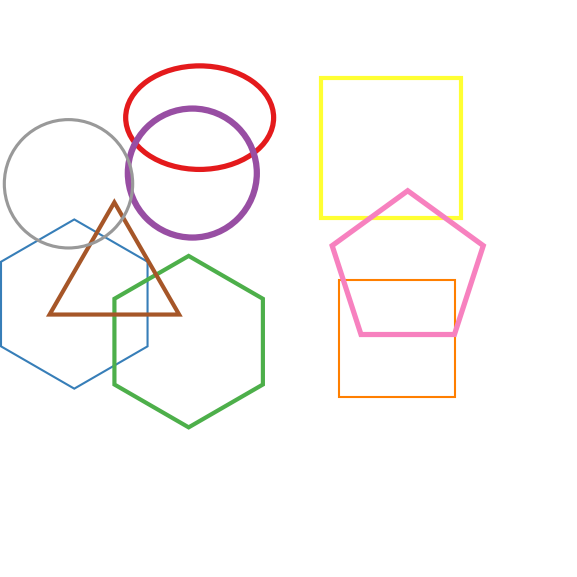[{"shape": "oval", "thickness": 2.5, "radius": 0.64, "center": [0.346, 0.795]}, {"shape": "hexagon", "thickness": 1, "radius": 0.73, "center": [0.129, 0.473]}, {"shape": "hexagon", "thickness": 2, "radius": 0.74, "center": [0.327, 0.408]}, {"shape": "circle", "thickness": 3, "radius": 0.56, "center": [0.333, 0.699]}, {"shape": "square", "thickness": 1, "radius": 0.5, "center": [0.687, 0.413]}, {"shape": "square", "thickness": 2, "radius": 0.61, "center": [0.678, 0.743]}, {"shape": "triangle", "thickness": 2, "radius": 0.65, "center": [0.198, 0.519]}, {"shape": "pentagon", "thickness": 2.5, "radius": 0.69, "center": [0.706, 0.531]}, {"shape": "circle", "thickness": 1.5, "radius": 0.56, "center": [0.119, 0.681]}]